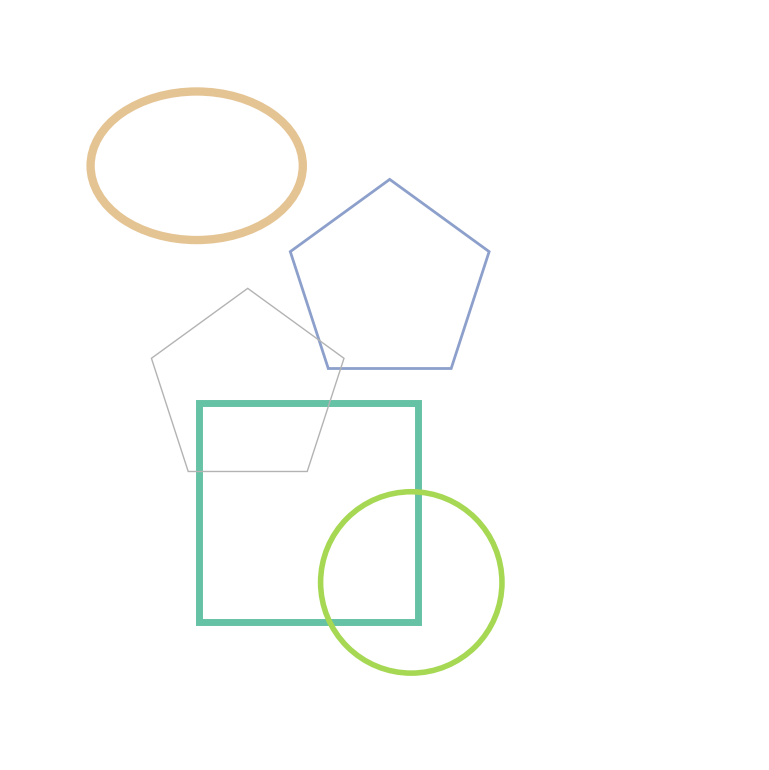[{"shape": "square", "thickness": 2.5, "radius": 0.71, "center": [0.401, 0.334]}, {"shape": "pentagon", "thickness": 1, "radius": 0.68, "center": [0.506, 0.631]}, {"shape": "circle", "thickness": 2, "radius": 0.59, "center": [0.534, 0.244]}, {"shape": "oval", "thickness": 3, "radius": 0.69, "center": [0.255, 0.785]}, {"shape": "pentagon", "thickness": 0.5, "radius": 0.66, "center": [0.322, 0.494]}]